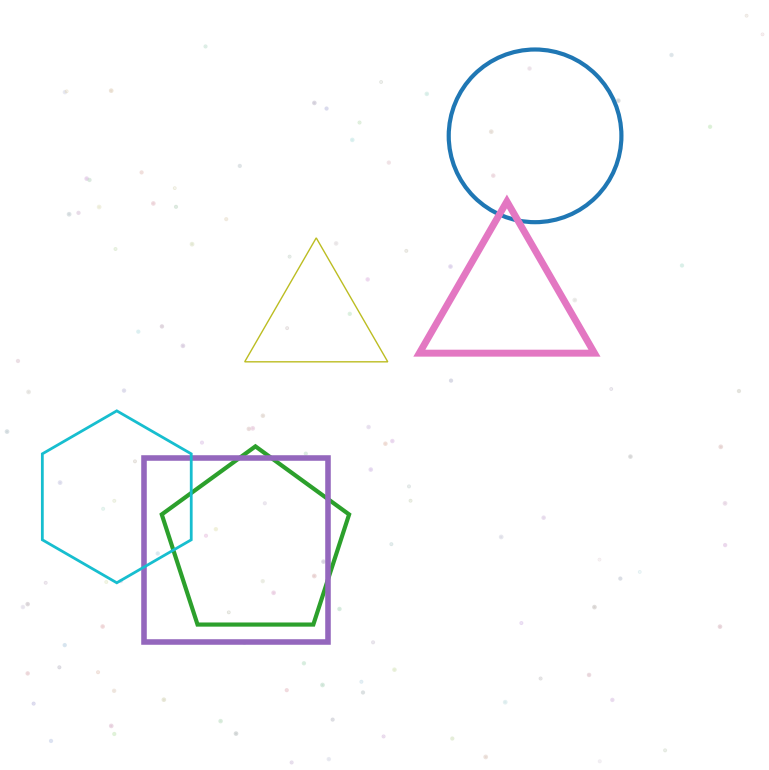[{"shape": "circle", "thickness": 1.5, "radius": 0.56, "center": [0.695, 0.824]}, {"shape": "pentagon", "thickness": 1.5, "radius": 0.64, "center": [0.332, 0.292]}, {"shape": "square", "thickness": 2, "radius": 0.6, "center": [0.306, 0.286]}, {"shape": "triangle", "thickness": 2.5, "radius": 0.66, "center": [0.658, 0.607]}, {"shape": "triangle", "thickness": 0.5, "radius": 0.54, "center": [0.411, 0.584]}, {"shape": "hexagon", "thickness": 1, "radius": 0.56, "center": [0.152, 0.355]}]